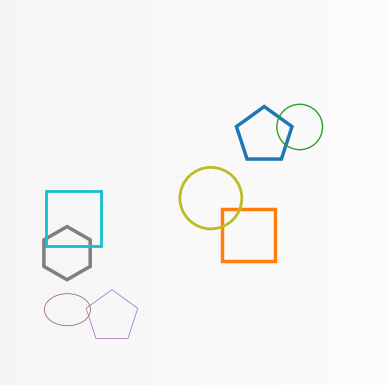[{"shape": "pentagon", "thickness": 2.5, "radius": 0.38, "center": [0.682, 0.648]}, {"shape": "square", "thickness": 2.5, "radius": 0.34, "center": [0.641, 0.39]}, {"shape": "circle", "thickness": 1, "radius": 0.29, "center": [0.773, 0.67]}, {"shape": "pentagon", "thickness": 0.5, "radius": 0.35, "center": [0.289, 0.177]}, {"shape": "oval", "thickness": 0.5, "radius": 0.3, "center": [0.174, 0.196]}, {"shape": "hexagon", "thickness": 2.5, "radius": 0.34, "center": [0.173, 0.342]}, {"shape": "circle", "thickness": 2, "radius": 0.4, "center": [0.544, 0.485]}, {"shape": "square", "thickness": 2, "radius": 0.35, "center": [0.191, 0.432]}]